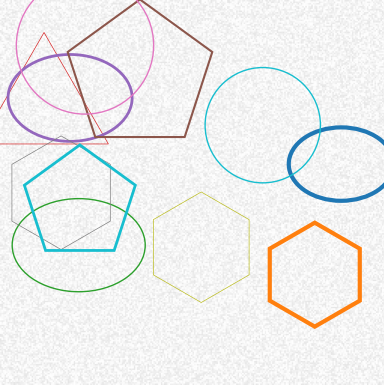[{"shape": "oval", "thickness": 3, "radius": 0.68, "center": [0.886, 0.574]}, {"shape": "hexagon", "thickness": 3, "radius": 0.67, "center": [0.818, 0.287]}, {"shape": "oval", "thickness": 1, "radius": 0.86, "center": [0.204, 0.363]}, {"shape": "triangle", "thickness": 0.5, "radius": 0.96, "center": [0.114, 0.723]}, {"shape": "oval", "thickness": 2, "radius": 0.81, "center": [0.182, 0.746]}, {"shape": "pentagon", "thickness": 1.5, "radius": 0.99, "center": [0.364, 0.804]}, {"shape": "circle", "thickness": 1, "radius": 0.89, "center": [0.221, 0.882]}, {"shape": "hexagon", "thickness": 0.5, "radius": 0.74, "center": [0.159, 0.499]}, {"shape": "hexagon", "thickness": 0.5, "radius": 0.72, "center": [0.523, 0.358]}, {"shape": "pentagon", "thickness": 2, "radius": 0.76, "center": [0.207, 0.472]}, {"shape": "circle", "thickness": 1, "radius": 0.75, "center": [0.683, 0.675]}]